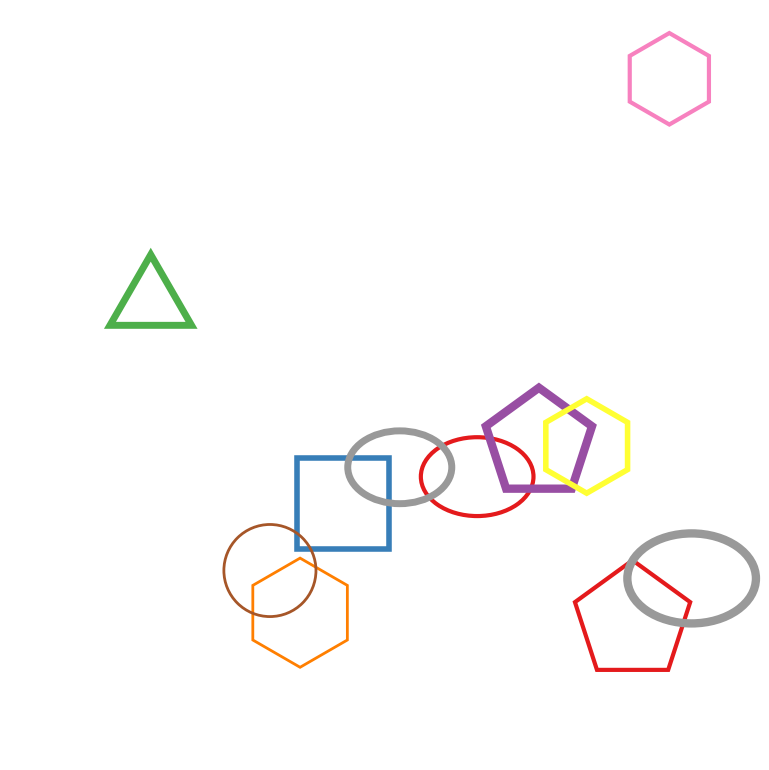[{"shape": "pentagon", "thickness": 1.5, "radius": 0.39, "center": [0.822, 0.194]}, {"shape": "oval", "thickness": 1.5, "radius": 0.37, "center": [0.62, 0.381]}, {"shape": "square", "thickness": 2, "radius": 0.3, "center": [0.446, 0.346]}, {"shape": "triangle", "thickness": 2.5, "radius": 0.31, "center": [0.196, 0.608]}, {"shape": "pentagon", "thickness": 3, "radius": 0.36, "center": [0.7, 0.424]}, {"shape": "hexagon", "thickness": 1, "radius": 0.35, "center": [0.39, 0.204]}, {"shape": "hexagon", "thickness": 2, "radius": 0.31, "center": [0.762, 0.421]}, {"shape": "circle", "thickness": 1, "radius": 0.3, "center": [0.351, 0.259]}, {"shape": "hexagon", "thickness": 1.5, "radius": 0.3, "center": [0.869, 0.898]}, {"shape": "oval", "thickness": 2.5, "radius": 0.34, "center": [0.519, 0.393]}, {"shape": "oval", "thickness": 3, "radius": 0.42, "center": [0.898, 0.249]}]